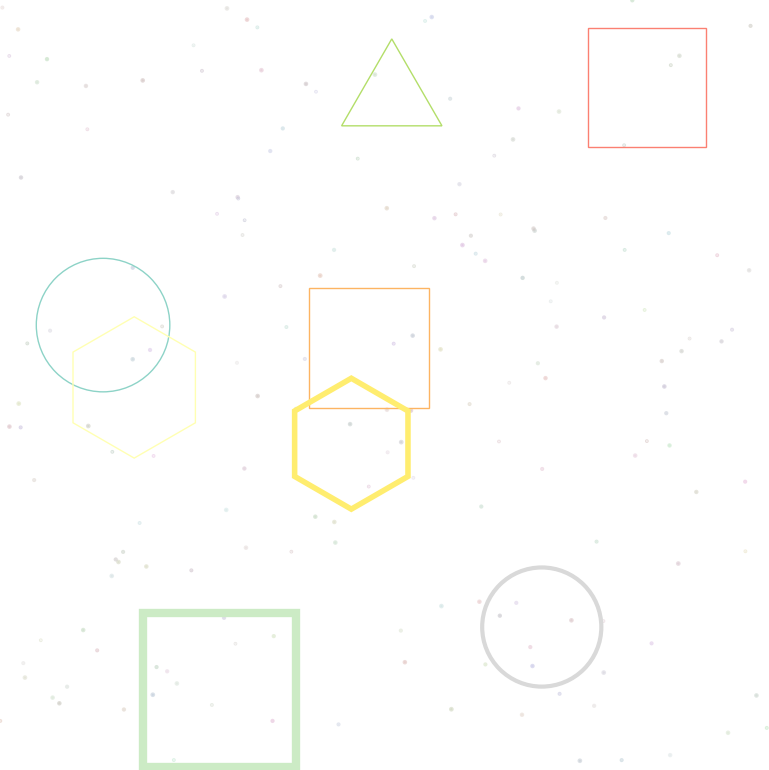[{"shape": "circle", "thickness": 0.5, "radius": 0.43, "center": [0.134, 0.578]}, {"shape": "hexagon", "thickness": 0.5, "radius": 0.46, "center": [0.174, 0.497]}, {"shape": "square", "thickness": 0.5, "radius": 0.38, "center": [0.841, 0.886]}, {"shape": "square", "thickness": 0.5, "radius": 0.39, "center": [0.479, 0.548]}, {"shape": "triangle", "thickness": 0.5, "radius": 0.38, "center": [0.509, 0.874]}, {"shape": "circle", "thickness": 1.5, "radius": 0.39, "center": [0.704, 0.186]}, {"shape": "square", "thickness": 3, "radius": 0.5, "center": [0.285, 0.104]}, {"shape": "hexagon", "thickness": 2, "radius": 0.42, "center": [0.456, 0.424]}]